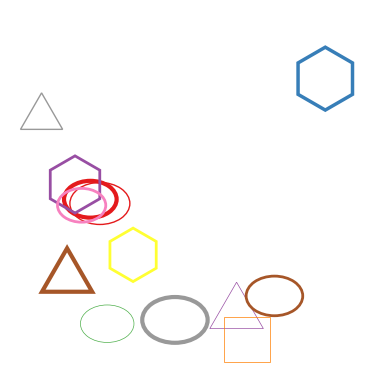[{"shape": "oval", "thickness": 1, "radius": 0.39, "center": [0.259, 0.471]}, {"shape": "oval", "thickness": 3, "radius": 0.34, "center": [0.235, 0.482]}, {"shape": "hexagon", "thickness": 2.5, "radius": 0.41, "center": [0.845, 0.796]}, {"shape": "oval", "thickness": 0.5, "radius": 0.35, "center": [0.278, 0.159]}, {"shape": "triangle", "thickness": 0.5, "radius": 0.4, "center": [0.615, 0.187]}, {"shape": "hexagon", "thickness": 2, "radius": 0.37, "center": [0.195, 0.521]}, {"shape": "square", "thickness": 0.5, "radius": 0.3, "center": [0.641, 0.118]}, {"shape": "hexagon", "thickness": 2, "radius": 0.35, "center": [0.346, 0.338]}, {"shape": "triangle", "thickness": 3, "radius": 0.38, "center": [0.174, 0.28]}, {"shape": "oval", "thickness": 2, "radius": 0.37, "center": [0.713, 0.231]}, {"shape": "oval", "thickness": 2, "radius": 0.31, "center": [0.212, 0.467]}, {"shape": "triangle", "thickness": 1, "radius": 0.32, "center": [0.108, 0.696]}, {"shape": "oval", "thickness": 3, "radius": 0.42, "center": [0.454, 0.169]}]